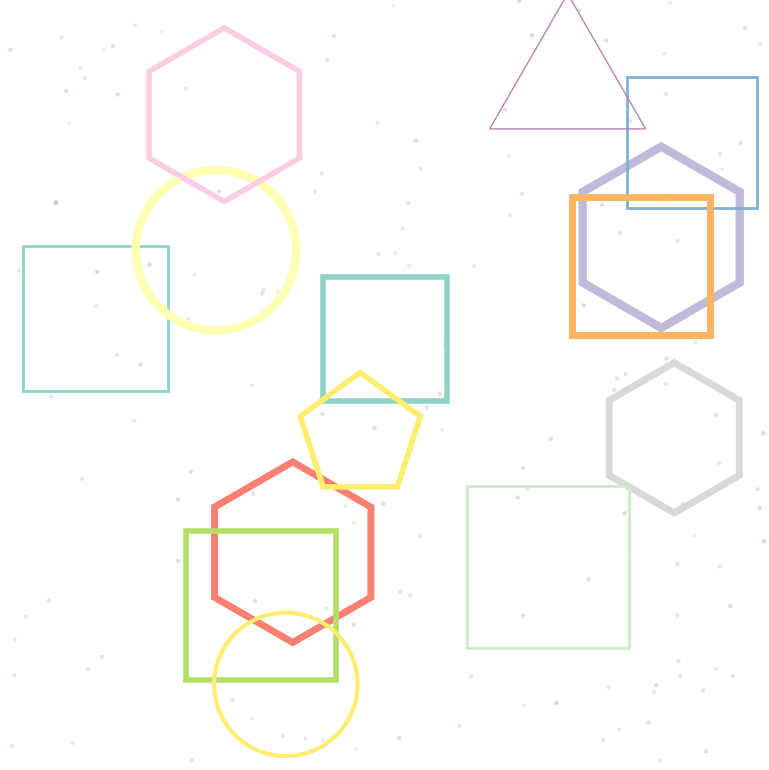[{"shape": "square", "thickness": 2, "radius": 0.4, "center": [0.5, 0.56]}, {"shape": "square", "thickness": 1, "radius": 0.47, "center": [0.123, 0.586]}, {"shape": "circle", "thickness": 3, "radius": 0.52, "center": [0.28, 0.675]}, {"shape": "hexagon", "thickness": 3, "radius": 0.59, "center": [0.859, 0.692]}, {"shape": "hexagon", "thickness": 2.5, "radius": 0.59, "center": [0.38, 0.283]}, {"shape": "square", "thickness": 1, "radius": 0.42, "center": [0.898, 0.815]}, {"shape": "square", "thickness": 2.5, "radius": 0.45, "center": [0.833, 0.654]}, {"shape": "square", "thickness": 2, "radius": 0.49, "center": [0.339, 0.214]}, {"shape": "hexagon", "thickness": 2, "radius": 0.56, "center": [0.291, 0.851]}, {"shape": "hexagon", "thickness": 2.5, "radius": 0.49, "center": [0.876, 0.431]}, {"shape": "triangle", "thickness": 0.5, "radius": 0.58, "center": [0.737, 0.891]}, {"shape": "square", "thickness": 1, "radius": 0.53, "center": [0.712, 0.263]}, {"shape": "pentagon", "thickness": 2, "radius": 0.41, "center": [0.468, 0.434]}, {"shape": "circle", "thickness": 1.5, "radius": 0.47, "center": [0.371, 0.111]}]